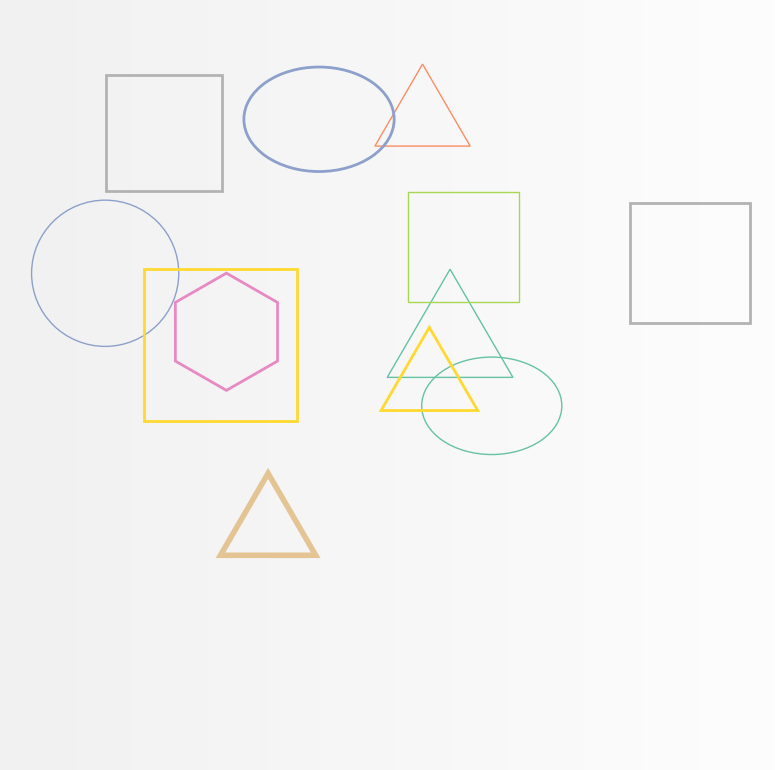[{"shape": "triangle", "thickness": 0.5, "radius": 0.47, "center": [0.581, 0.557]}, {"shape": "oval", "thickness": 0.5, "radius": 0.45, "center": [0.635, 0.473]}, {"shape": "triangle", "thickness": 0.5, "radius": 0.35, "center": [0.545, 0.846]}, {"shape": "oval", "thickness": 1, "radius": 0.48, "center": [0.412, 0.845]}, {"shape": "circle", "thickness": 0.5, "radius": 0.47, "center": [0.136, 0.645]}, {"shape": "hexagon", "thickness": 1, "radius": 0.38, "center": [0.292, 0.569]}, {"shape": "square", "thickness": 0.5, "radius": 0.36, "center": [0.598, 0.679]}, {"shape": "triangle", "thickness": 1, "radius": 0.36, "center": [0.554, 0.503]}, {"shape": "square", "thickness": 1, "radius": 0.49, "center": [0.284, 0.552]}, {"shape": "triangle", "thickness": 2, "radius": 0.35, "center": [0.346, 0.314]}, {"shape": "square", "thickness": 1, "radius": 0.38, "center": [0.212, 0.827]}, {"shape": "square", "thickness": 1, "radius": 0.39, "center": [0.89, 0.659]}]